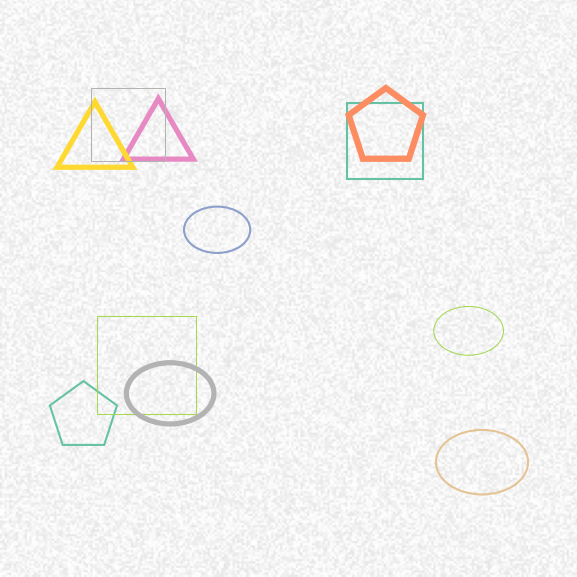[{"shape": "pentagon", "thickness": 1, "radius": 0.31, "center": [0.144, 0.278]}, {"shape": "square", "thickness": 1, "radius": 0.33, "center": [0.667, 0.755]}, {"shape": "pentagon", "thickness": 3, "radius": 0.34, "center": [0.668, 0.779]}, {"shape": "oval", "thickness": 1, "radius": 0.29, "center": [0.376, 0.601]}, {"shape": "triangle", "thickness": 2.5, "radius": 0.35, "center": [0.274, 0.759]}, {"shape": "oval", "thickness": 0.5, "radius": 0.3, "center": [0.811, 0.426]}, {"shape": "square", "thickness": 0.5, "radius": 0.43, "center": [0.253, 0.367]}, {"shape": "triangle", "thickness": 2.5, "radius": 0.38, "center": [0.164, 0.747]}, {"shape": "oval", "thickness": 1, "radius": 0.4, "center": [0.835, 0.199]}, {"shape": "square", "thickness": 0.5, "radius": 0.32, "center": [0.221, 0.784]}, {"shape": "oval", "thickness": 2.5, "radius": 0.38, "center": [0.295, 0.318]}]